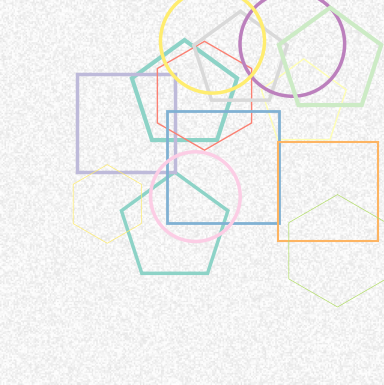[{"shape": "pentagon", "thickness": 3, "radius": 0.72, "center": [0.479, 0.752]}, {"shape": "pentagon", "thickness": 2.5, "radius": 0.73, "center": [0.454, 0.408]}, {"shape": "pentagon", "thickness": 1, "radius": 0.58, "center": [0.789, 0.731]}, {"shape": "square", "thickness": 2.5, "radius": 0.64, "center": [0.328, 0.681]}, {"shape": "hexagon", "thickness": 1, "radius": 0.71, "center": [0.531, 0.751]}, {"shape": "square", "thickness": 2, "radius": 0.73, "center": [0.579, 0.567]}, {"shape": "square", "thickness": 1.5, "radius": 0.65, "center": [0.852, 0.503]}, {"shape": "hexagon", "thickness": 0.5, "radius": 0.73, "center": [0.877, 0.349]}, {"shape": "circle", "thickness": 2.5, "radius": 0.58, "center": [0.508, 0.489]}, {"shape": "pentagon", "thickness": 2.5, "radius": 0.64, "center": [0.625, 0.843]}, {"shape": "circle", "thickness": 2.5, "radius": 0.68, "center": [0.759, 0.886]}, {"shape": "pentagon", "thickness": 3, "radius": 0.7, "center": [0.857, 0.84]}, {"shape": "circle", "thickness": 2.5, "radius": 0.68, "center": [0.552, 0.893]}, {"shape": "hexagon", "thickness": 0.5, "radius": 0.51, "center": [0.279, 0.47]}]